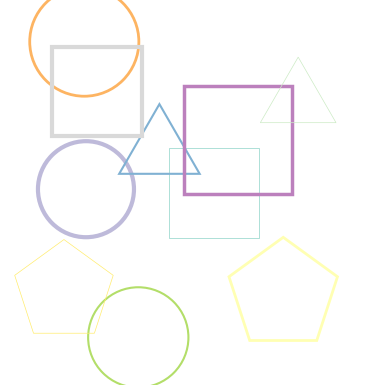[{"shape": "square", "thickness": 0.5, "radius": 0.59, "center": [0.556, 0.499]}, {"shape": "pentagon", "thickness": 2, "radius": 0.74, "center": [0.736, 0.235]}, {"shape": "circle", "thickness": 3, "radius": 0.62, "center": [0.223, 0.509]}, {"shape": "triangle", "thickness": 1.5, "radius": 0.6, "center": [0.414, 0.609]}, {"shape": "circle", "thickness": 2, "radius": 0.71, "center": [0.219, 0.892]}, {"shape": "circle", "thickness": 1.5, "radius": 0.65, "center": [0.359, 0.124]}, {"shape": "square", "thickness": 3, "radius": 0.58, "center": [0.252, 0.762]}, {"shape": "square", "thickness": 2.5, "radius": 0.7, "center": [0.619, 0.637]}, {"shape": "triangle", "thickness": 0.5, "radius": 0.57, "center": [0.775, 0.738]}, {"shape": "pentagon", "thickness": 0.5, "radius": 0.67, "center": [0.166, 0.243]}]